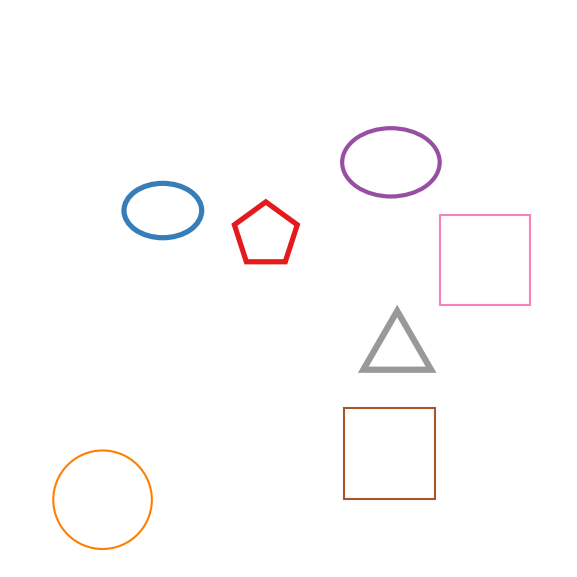[{"shape": "pentagon", "thickness": 2.5, "radius": 0.29, "center": [0.46, 0.592]}, {"shape": "oval", "thickness": 2.5, "radius": 0.34, "center": [0.282, 0.635]}, {"shape": "oval", "thickness": 2, "radius": 0.42, "center": [0.677, 0.718]}, {"shape": "circle", "thickness": 1, "radius": 0.43, "center": [0.178, 0.134]}, {"shape": "square", "thickness": 1, "radius": 0.4, "center": [0.674, 0.214]}, {"shape": "square", "thickness": 1, "radius": 0.39, "center": [0.84, 0.549]}, {"shape": "triangle", "thickness": 3, "radius": 0.34, "center": [0.688, 0.393]}]